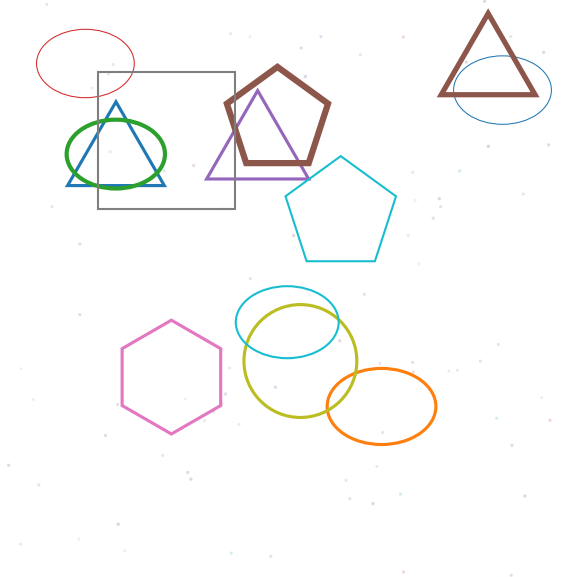[{"shape": "oval", "thickness": 0.5, "radius": 0.42, "center": [0.87, 0.843]}, {"shape": "triangle", "thickness": 1.5, "radius": 0.48, "center": [0.201, 0.726]}, {"shape": "oval", "thickness": 1.5, "radius": 0.47, "center": [0.661, 0.295]}, {"shape": "oval", "thickness": 2, "radius": 0.43, "center": [0.201, 0.732]}, {"shape": "oval", "thickness": 0.5, "radius": 0.42, "center": [0.148, 0.889]}, {"shape": "triangle", "thickness": 1.5, "radius": 0.51, "center": [0.446, 0.74]}, {"shape": "pentagon", "thickness": 3, "radius": 0.46, "center": [0.48, 0.791]}, {"shape": "triangle", "thickness": 2.5, "radius": 0.47, "center": [0.845, 0.882]}, {"shape": "hexagon", "thickness": 1.5, "radius": 0.49, "center": [0.297, 0.346]}, {"shape": "square", "thickness": 1, "radius": 0.6, "center": [0.288, 0.756]}, {"shape": "circle", "thickness": 1.5, "radius": 0.49, "center": [0.52, 0.374]}, {"shape": "oval", "thickness": 1, "radius": 0.45, "center": [0.497, 0.441]}, {"shape": "pentagon", "thickness": 1, "radius": 0.5, "center": [0.59, 0.628]}]